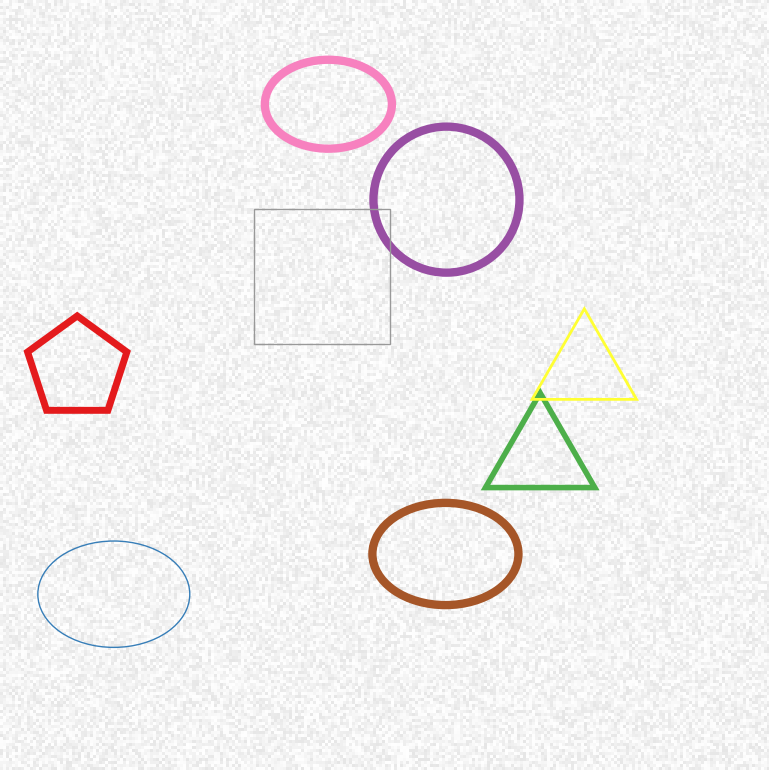[{"shape": "pentagon", "thickness": 2.5, "radius": 0.34, "center": [0.1, 0.522]}, {"shape": "oval", "thickness": 0.5, "radius": 0.49, "center": [0.148, 0.228]}, {"shape": "triangle", "thickness": 2, "radius": 0.41, "center": [0.701, 0.408]}, {"shape": "circle", "thickness": 3, "radius": 0.47, "center": [0.58, 0.741]}, {"shape": "triangle", "thickness": 1, "radius": 0.39, "center": [0.759, 0.521]}, {"shape": "oval", "thickness": 3, "radius": 0.47, "center": [0.578, 0.281]}, {"shape": "oval", "thickness": 3, "radius": 0.41, "center": [0.426, 0.865]}, {"shape": "square", "thickness": 0.5, "radius": 0.44, "center": [0.418, 0.641]}]